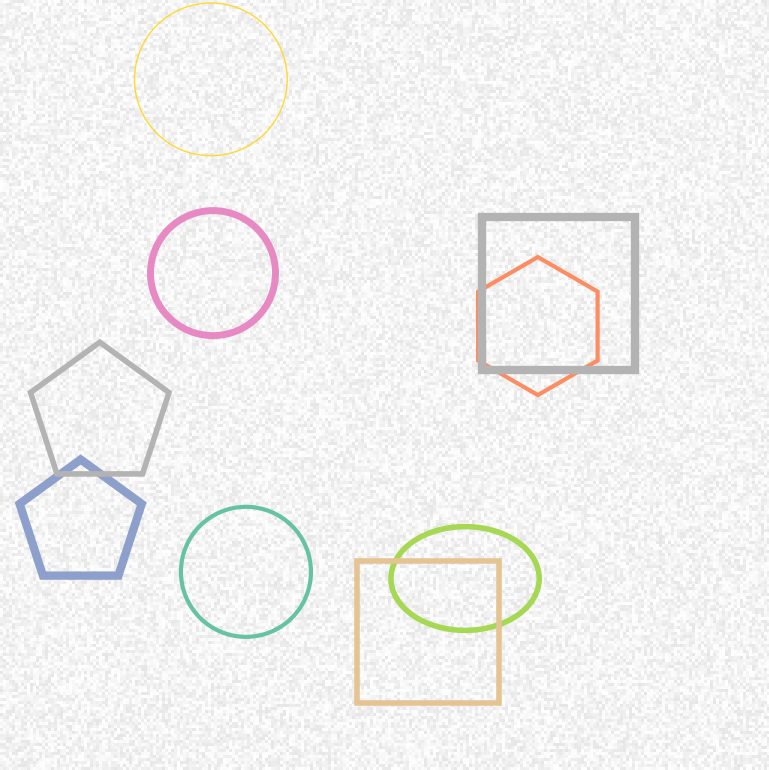[{"shape": "circle", "thickness": 1.5, "radius": 0.42, "center": [0.319, 0.257]}, {"shape": "hexagon", "thickness": 1.5, "radius": 0.45, "center": [0.699, 0.577]}, {"shape": "pentagon", "thickness": 3, "radius": 0.42, "center": [0.105, 0.32]}, {"shape": "circle", "thickness": 2.5, "radius": 0.41, "center": [0.277, 0.645]}, {"shape": "oval", "thickness": 2, "radius": 0.48, "center": [0.604, 0.249]}, {"shape": "circle", "thickness": 0.5, "radius": 0.5, "center": [0.274, 0.897]}, {"shape": "square", "thickness": 2, "radius": 0.46, "center": [0.555, 0.179]}, {"shape": "square", "thickness": 3, "radius": 0.5, "center": [0.725, 0.619]}, {"shape": "pentagon", "thickness": 2, "radius": 0.47, "center": [0.13, 0.461]}]